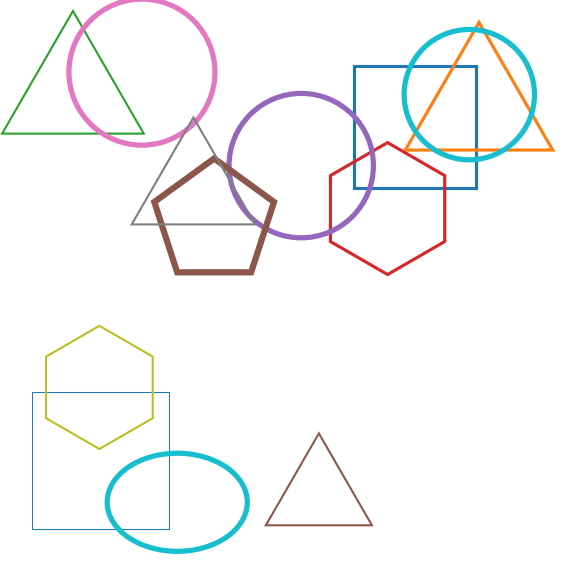[{"shape": "square", "thickness": 1.5, "radius": 0.53, "center": [0.719, 0.78]}, {"shape": "square", "thickness": 0.5, "radius": 0.59, "center": [0.174, 0.201]}, {"shape": "triangle", "thickness": 1.5, "radius": 0.74, "center": [0.83, 0.813]}, {"shape": "triangle", "thickness": 1, "radius": 0.71, "center": [0.126, 0.839]}, {"shape": "hexagon", "thickness": 1.5, "radius": 0.57, "center": [0.671, 0.638]}, {"shape": "circle", "thickness": 2.5, "radius": 0.63, "center": [0.522, 0.712]}, {"shape": "triangle", "thickness": 1, "radius": 0.53, "center": [0.552, 0.143]}, {"shape": "pentagon", "thickness": 3, "radius": 0.54, "center": [0.371, 0.616]}, {"shape": "circle", "thickness": 2.5, "radius": 0.63, "center": [0.246, 0.874]}, {"shape": "triangle", "thickness": 1, "radius": 0.62, "center": [0.335, 0.672]}, {"shape": "hexagon", "thickness": 1, "radius": 0.53, "center": [0.172, 0.328]}, {"shape": "circle", "thickness": 2.5, "radius": 0.56, "center": [0.813, 0.835]}, {"shape": "oval", "thickness": 2.5, "radius": 0.61, "center": [0.307, 0.129]}]